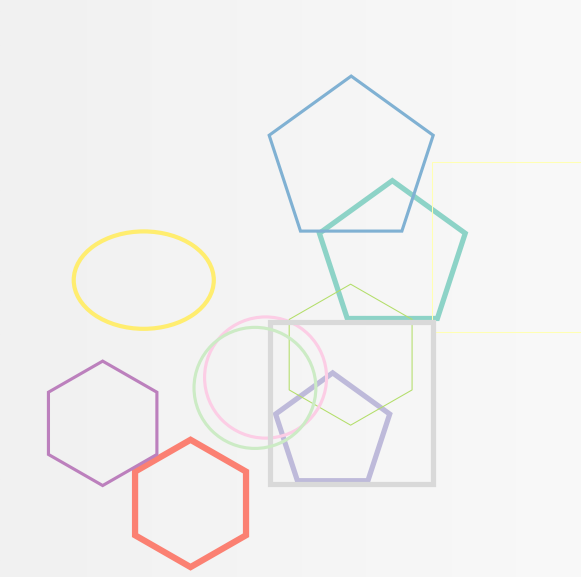[{"shape": "pentagon", "thickness": 2.5, "radius": 0.66, "center": [0.675, 0.554]}, {"shape": "square", "thickness": 0.5, "radius": 0.74, "center": [0.891, 0.572]}, {"shape": "pentagon", "thickness": 2.5, "radius": 0.52, "center": [0.572, 0.25]}, {"shape": "hexagon", "thickness": 3, "radius": 0.55, "center": [0.328, 0.127]}, {"shape": "pentagon", "thickness": 1.5, "radius": 0.74, "center": [0.604, 0.719]}, {"shape": "hexagon", "thickness": 0.5, "radius": 0.61, "center": [0.603, 0.385]}, {"shape": "circle", "thickness": 1.5, "radius": 0.52, "center": [0.457, 0.345]}, {"shape": "square", "thickness": 2.5, "radius": 0.7, "center": [0.604, 0.302]}, {"shape": "hexagon", "thickness": 1.5, "radius": 0.54, "center": [0.177, 0.266]}, {"shape": "circle", "thickness": 1.5, "radius": 0.52, "center": [0.439, 0.327]}, {"shape": "oval", "thickness": 2, "radius": 0.6, "center": [0.247, 0.514]}]